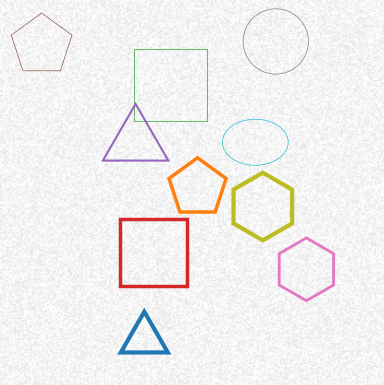[{"shape": "triangle", "thickness": 3, "radius": 0.35, "center": [0.375, 0.12]}, {"shape": "pentagon", "thickness": 2.5, "radius": 0.39, "center": [0.513, 0.512]}, {"shape": "square", "thickness": 0.5, "radius": 0.47, "center": [0.443, 0.779]}, {"shape": "square", "thickness": 2.5, "radius": 0.44, "center": [0.398, 0.344]}, {"shape": "triangle", "thickness": 1.5, "radius": 0.49, "center": [0.352, 0.632]}, {"shape": "pentagon", "thickness": 0.5, "radius": 0.41, "center": [0.108, 0.883]}, {"shape": "hexagon", "thickness": 2, "radius": 0.41, "center": [0.796, 0.3]}, {"shape": "circle", "thickness": 0.5, "radius": 0.42, "center": [0.716, 0.892]}, {"shape": "hexagon", "thickness": 3, "radius": 0.44, "center": [0.683, 0.464]}, {"shape": "oval", "thickness": 0.5, "radius": 0.43, "center": [0.663, 0.63]}]